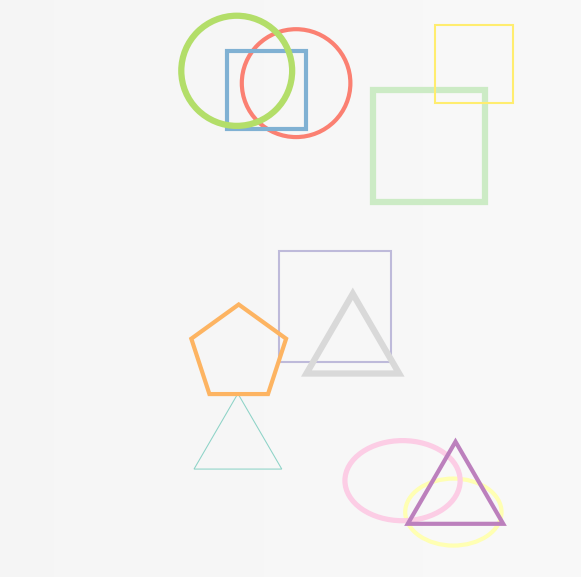[{"shape": "triangle", "thickness": 0.5, "radius": 0.44, "center": [0.409, 0.23]}, {"shape": "oval", "thickness": 2, "radius": 0.41, "center": [0.78, 0.112]}, {"shape": "square", "thickness": 1, "radius": 0.48, "center": [0.576, 0.468]}, {"shape": "circle", "thickness": 2, "radius": 0.47, "center": [0.509, 0.855]}, {"shape": "square", "thickness": 2, "radius": 0.34, "center": [0.458, 0.843]}, {"shape": "pentagon", "thickness": 2, "radius": 0.43, "center": [0.411, 0.386]}, {"shape": "circle", "thickness": 3, "radius": 0.48, "center": [0.407, 0.877]}, {"shape": "oval", "thickness": 2.5, "radius": 0.5, "center": [0.693, 0.167]}, {"shape": "triangle", "thickness": 3, "radius": 0.46, "center": [0.607, 0.398]}, {"shape": "triangle", "thickness": 2, "radius": 0.47, "center": [0.784, 0.14]}, {"shape": "square", "thickness": 3, "radius": 0.48, "center": [0.738, 0.746]}, {"shape": "square", "thickness": 1, "radius": 0.34, "center": [0.815, 0.888]}]